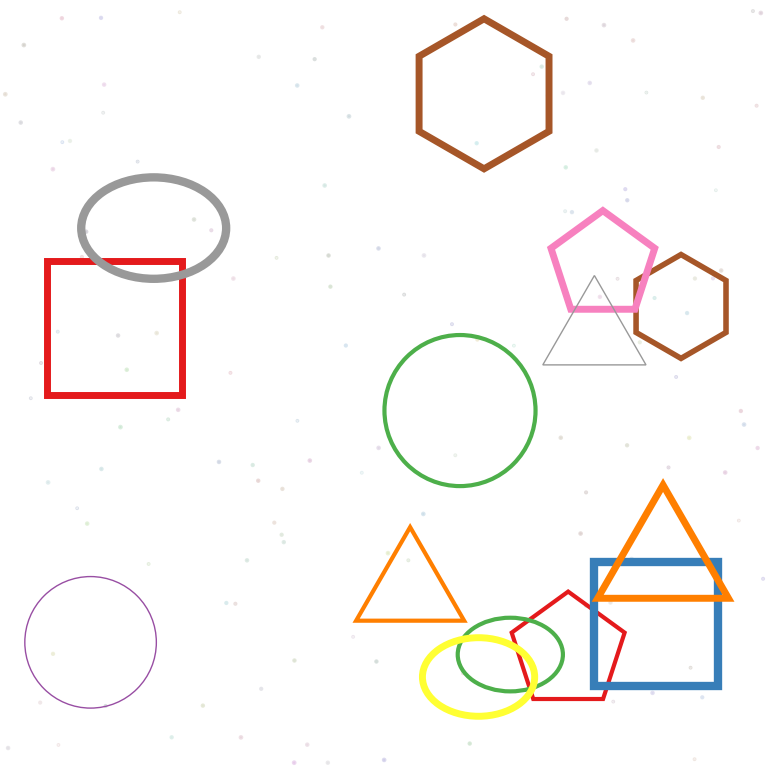[{"shape": "pentagon", "thickness": 1.5, "radius": 0.39, "center": [0.738, 0.155]}, {"shape": "square", "thickness": 2.5, "radius": 0.44, "center": [0.149, 0.574]}, {"shape": "square", "thickness": 3, "radius": 0.4, "center": [0.852, 0.189]}, {"shape": "oval", "thickness": 1.5, "radius": 0.34, "center": [0.663, 0.15]}, {"shape": "circle", "thickness": 1.5, "radius": 0.49, "center": [0.597, 0.467]}, {"shape": "circle", "thickness": 0.5, "radius": 0.43, "center": [0.118, 0.166]}, {"shape": "triangle", "thickness": 1.5, "radius": 0.41, "center": [0.533, 0.234]}, {"shape": "triangle", "thickness": 2.5, "radius": 0.49, "center": [0.861, 0.272]}, {"shape": "oval", "thickness": 2.5, "radius": 0.36, "center": [0.622, 0.121]}, {"shape": "hexagon", "thickness": 2.5, "radius": 0.49, "center": [0.629, 0.878]}, {"shape": "hexagon", "thickness": 2, "radius": 0.34, "center": [0.884, 0.602]}, {"shape": "pentagon", "thickness": 2.5, "radius": 0.35, "center": [0.783, 0.656]}, {"shape": "oval", "thickness": 3, "radius": 0.47, "center": [0.2, 0.704]}, {"shape": "triangle", "thickness": 0.5, "radius": 0.39, "center": [0.772, 0.565]}]